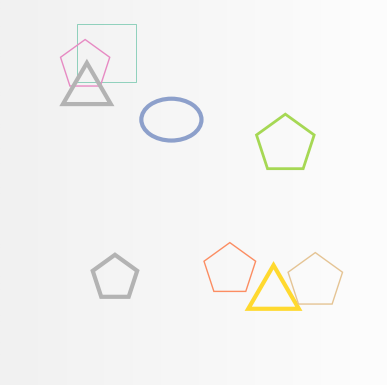[{"shape": "square", "thickness": 0.5, "radius": 0.38, "center": [0.276, 0.862]}, {"shape": "pentagon", "thickness": 1, "radius": 0.35, "center": [0.593, 0.3]}, {"shape": "oval", "thickness": 3, "radius": 0.39, "center": [0.442, 0.689]}, {"shape": "pentagon", "thickness": 1, "radius": 0.33, "center": [0.22, 0.831]}, {"shape": "pentagon", "thickness": 2, "radius": 0.39, "center": [0.736, 0.625]}, {"shape": "triangle", "thickness": 3, "radius": 0.38, "center": [0.706, 0.236]}, {"shape": "pentagon", "thickness": 1, "radius": 0.37, "center": [0.814, 0.27]}, {"shape": "triangle", "thickness": 3, "radius": 0.36, "center": [0.224, 0.765]}, {"shape": "pentagon", "thickness": 3, "radius": 0.3, "center": [0.297, 0.278]}]